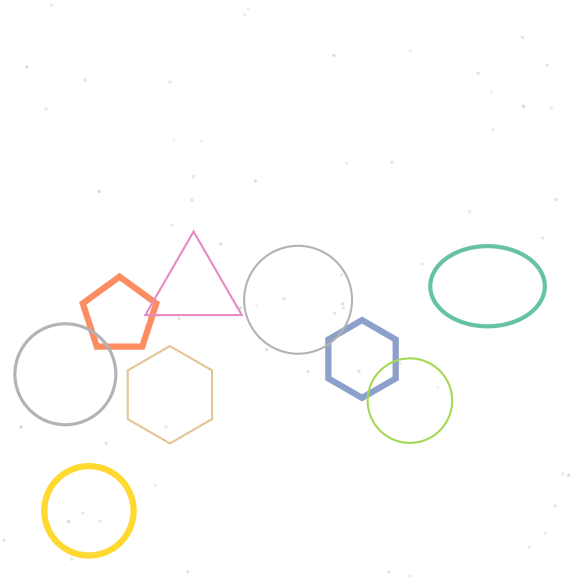[{"shape": "oval", "thickness": 2, "radius": 0.5, "center": [0.844, 0.503]}, {"shape": "pentagon", "thickness": 3, "radius": 0.33, "center": [0.207, 0.453]}, {"shape": "hexagon", "thickness": 3, "radius": 0.34, "center": [0.627, 0.378]}, {"shape": "triangle", "thickness": 1, "radius": 0.48, "center": [0.335, 0.502]}, {"shape": "circle", "thickness": 1, "radius": 0.37, "center": [0.71, 0.305]}, {"shape": "circle", "thickness": 3, "radius": 0.39, "center": [0.154, 0.115]}, {"shape": "hexagon", "thickness": 1, "radius": 0.42, "center": [0.294, 0.316]}, {"shape": "circle", "thickness": 1, "radius": 0.47, "center": [0.516, 0.48]}, {"shape": "circle", "thickness": 1.5, "radius": 0.44, "center": [0.113, 0.351]}]